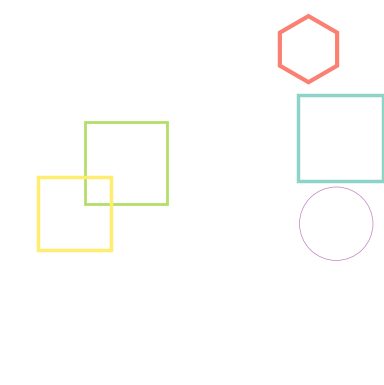[{"shape": "square", "thickness": 2.5, "radius": 0.56, "center": [0.884, 0.641]}, {"shape": "hexagon", "thickness": 3, "radius": 0.43, "center": [0.801, 0.872]}, {"shape": "square", "thickness": 2, "radius": 0.53, "center": [0.328, 0.577]}, {"shape": "circle", "thickness": 0.5, "radius": 0.48, "center": [0.873, 0.419]}, {"shape": "square", "thickness": 2.5, "radius": 0.47, "center": [0.193, 0.446]}]